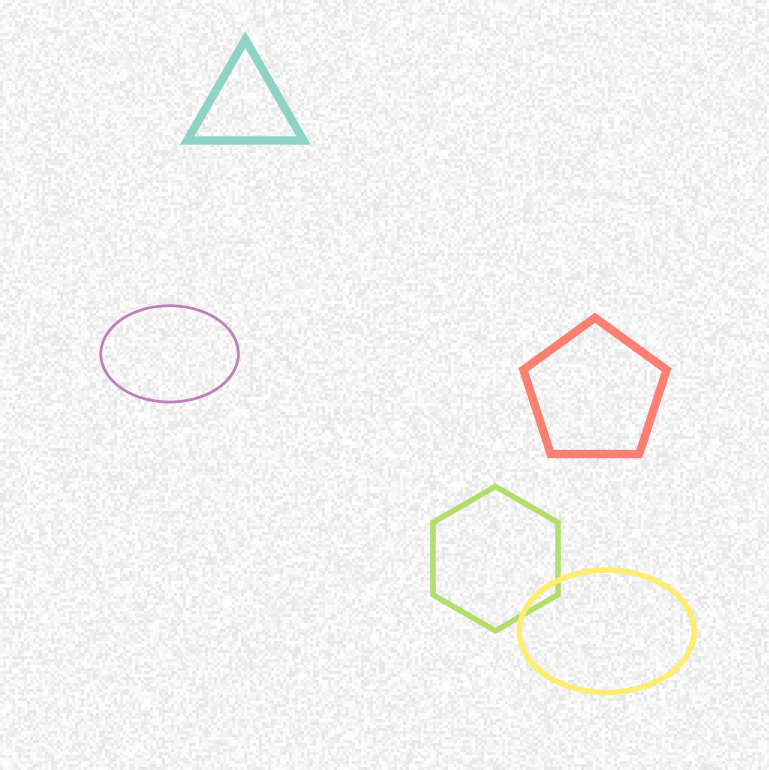[{"shape": "triangle", "thickness": 3, "radius": 0.44, "center": [0.319, 0.861]}, {"shape": "pentagon", "thickness": 3, "radius": 0.49, "center": [0.773, 0.49]}, {"shape": "hexagon", "thickness": 2, "radius": 0.47, "center": [0.643, 0.275]}, {"shape": "oval", "thickness": 1, "radius": 0.45, "center": [0.22, 0.54]}, {"shape": "oval", "thickness": 2, "radius": 0.57, "center": [0.788, 0.18]}]